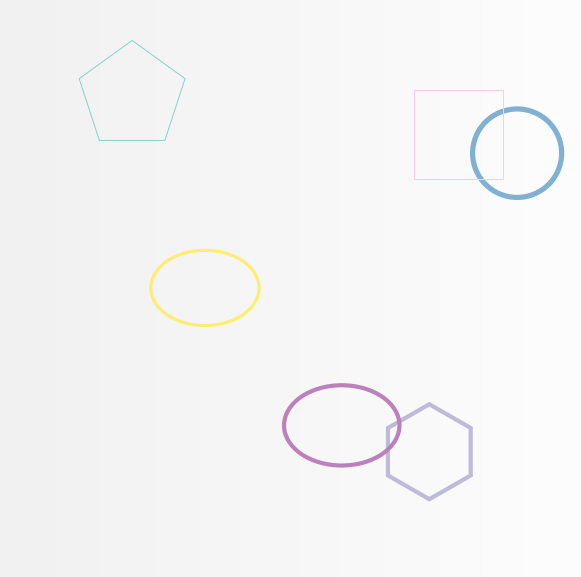[{"shape": "pentagon", "thickness": 0.5, "radius": 0.48, "center": [0.227, 0.833]}, {"shape": "hexagon", "thickness": 2, "radius": 0.41, "center": [0.739, 0.217]}, {"shape": "circle", "thickness": 2.5, "radius": 0.38, "center": [0.89, 0.734]}, {"shape": "square", "thickness": 0.5, "radius": 0.38, "center": [0.789, 0.766]}, {"shape": "oval", "thickness": 2, "radius": 0.5, "center": [0.588, 0.263]}, {"shape": "oval", "thickness": 1.5, "radius": 0.47, "center": [0.353, 0.501]}]